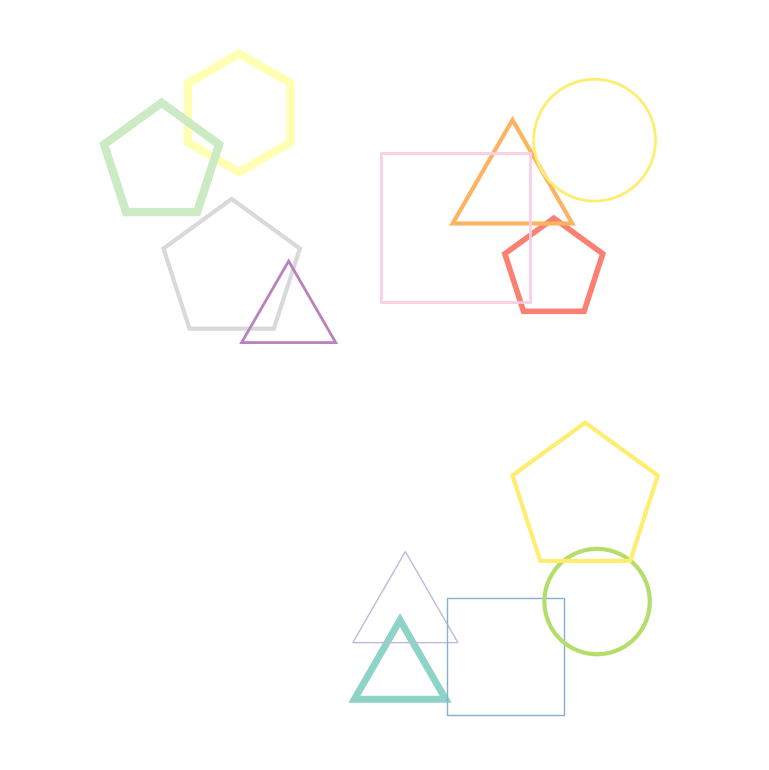[{"shape": "triangle", "thickness": 2.5, "radius": 0.34, "center": [0.52, 0.126]}, {"shape": "hexagon", "thickness": 3, "radius": 0.38, "center": [0.311, 0.853]}, {"shape": "triangle", "thickness": 0.5, "radius": 0.39, "center": [0.526, 0.205]}, {"shape": "pentagon", "thickness": 2, "radius": 0.33, "center": [0.719, 0.65]}, {"shape": "square", "thickness": 0.5, "radius": 0.38, "center": [0.657, 0.147]}, {"shape": "triangle", "thickness": 1.5, "radius": 0.45, "center": [0.666, 0.755]}, {"shape": "circle", "thickness": 1.5, "radius": 0.34, "center": [0.775, 0.219]}, {"shape": "square", "thickness": 1, "radius": 0.48, "center": [0.592, 0.705]}, {"shape": "pentagon", "thickness": 1.5, "radius": 0.47, "center": [0.301, 0.648]}, {"shape": "triangle", "thickness": 1, "radius": 0.35, "center": [0.375, 0.59]}, {"shape": "pentagon", "thickness": 3, "radius": 0.39, "center": [0.21, 0.788]}, {"shape": "circle", "thickness": 1, "radius": 0.4, "center": [0.772, 0.818]}, {"shape": "pentagon", "thickness": 1.5, "radius": 0.5, "center": [0.76, 0.352]}]